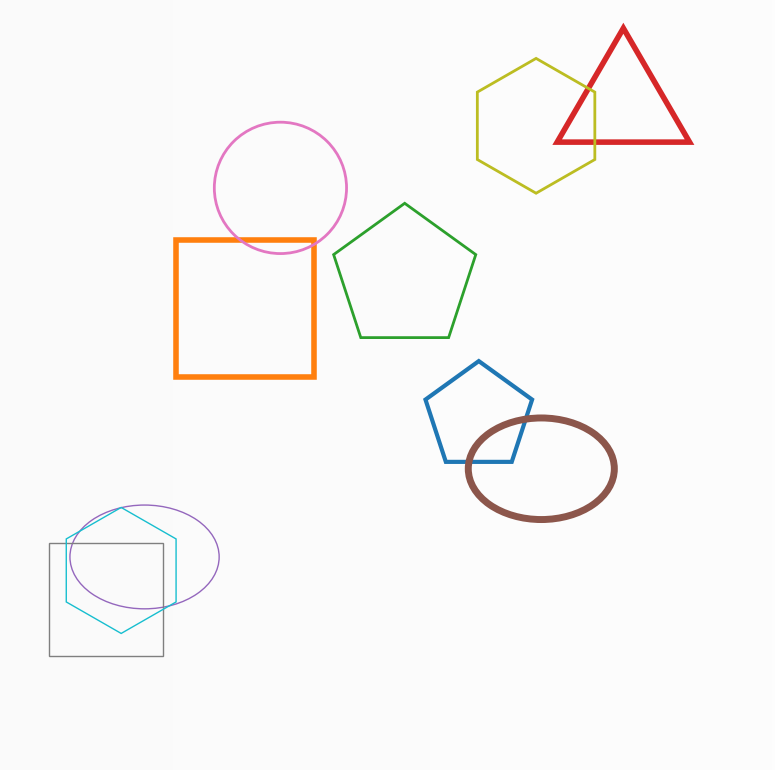[{"shape": "pentagon", "thickness": 1.5, "radius": 0.36, "center": [0.618, 0.459]}, {"shape": "square", "thickness": 2, "radius": 0.44, "center": [0.316, 0.6]}, {"shape": "pentagon", "thickness": 1, "radius": 0.48, "center": [0.522, 0.64]}, {"shape": "triangle", "thickness": 2, "radius": 0.49, "center": [0.804, 0.865]}, {"shape": "oval", "thickness": 0.5, "radius": 0.48, "center": [0.187, 0.277]}, {"shape": "oval", "thickness": 2.5, "radius": 0.47, "center": [0.698, 0.391]}, {"shape": "circle", "thickness": 1, "radius": 0.43, "center": [0.362, 0.756]}, {"shape": "square", "thickness": 0.5, "radius": 0.37, "center": [0.137, 0.222]}, {"shape": "hexagon", "thickness": 1, "radius": 0.44, "center": [0.692, 0.837]}, {"shape": "hexagon", "thickness": 0.5, "radius": 0.41, "center": [0.156, 0.259]}]